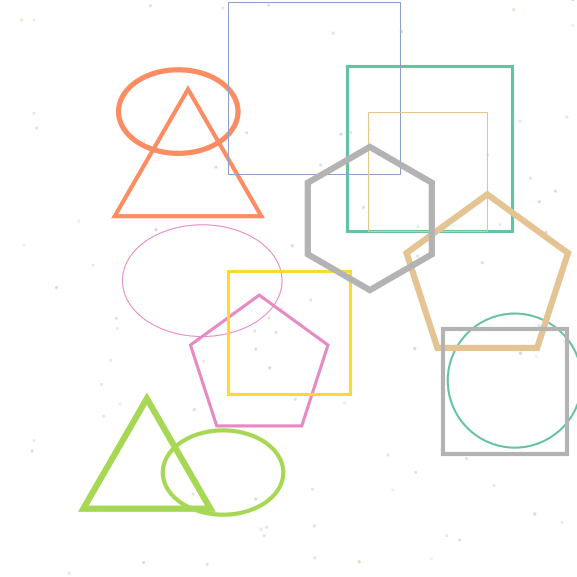[{"shape": "circle", "thickness": 1, "radius": 0.58, "center": [0.891, 0.34]}, {"shape": "square", "thickness": 1.5, "radius": 0.71, "center": [0.743, 0.742]}, {"shape": "triangle", "thickness": 2, "radius": 0.73, "center": [0.326, 0.698]}, {"shape": "oval", "thickness": 2.5, "radius": 0.52, "center": [0.309, 0.806]}, {"shape": "square", "thickness": 0.5, "radius": 0.75, "center": [0.544, 0.846]}, {"shape": "pentagon", "thickness": 1.5, "radius": 0.63, "center": [0.449, 0.363]}, {"shape": "oval", "thickness": 0.5, "radius": 0.69, "center": [0.35, 0.513]}, {"shape": "oval", "thickness": 2, "radius": 0.52, "center": [0.386, 0.181]}, {"shape": "triangle", "thickness": 3, "radius": 0.64, "center": [0.254, 0.182]}, {"shape": "square", "thickness": 1.5, "radius": 0.53, "center": [0.5, 0.423]}, {"shape": "pentagon", "thickness": 3, "radius": 0.73, "center": [0.844, 0.516]}, {"shape": "square", "thickness": 0.5, "radius": 0.52, "center": [0.74, 0.703]}, {"shape": "hexagon", "thickness": 3, "radius": 0.62, "center": [0.64, 0.621]}, {"shape": "square", "thickness": 2, "radius": 0.54, "center": [0.875, 0.321]}]